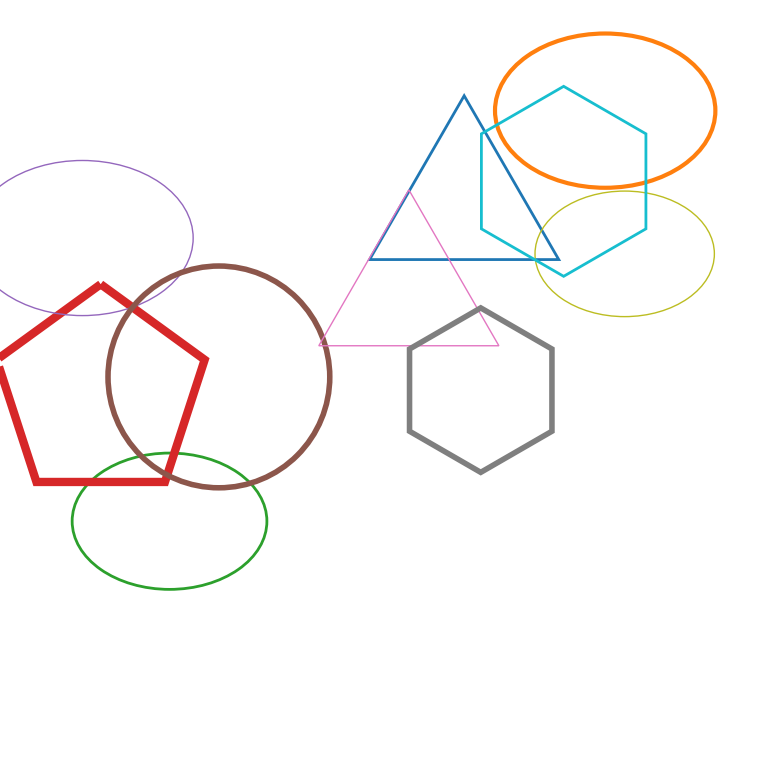[{"shape": "triangle", "thickness": 1, "radius": 0.71, "center": [0.603, 0.734]}, {"shape": "oval", "thickness": 1.5, "radius": 0.72, "center": [0.786, 0.856]}, {"shape": "oval", "thickness": 1, "radius": 0.63, "center": [0.22, 0.323]}, {"shape": "pentagon", "thickness": 3, "radius": 0.71, "center": [0.131, 0.489]}, {"shape": "oval", "thickness": 0.5, "radius": 0.72, "center": [0.107, 0.691]}, {"shape": "circle", "thickness": 2, "radius": 0.72, "center": [0.284, 0.511]}, {"shape": "triangle", "thickness": 0.5, "radius": 0.68, "center": [0.531, 0.618]}, {"shape": "hexagon", "thickness": 2, "radius": 0.53, "center": [0.624, 0.493]}, {"shape": "oval", "thickness": 0.5, "radius": 0.58, "center": [0.811, 0.67]}, {"shape": "hexagon", "thickness": 1, "radius": 0.62, "center": [0.732, 0.765]}]